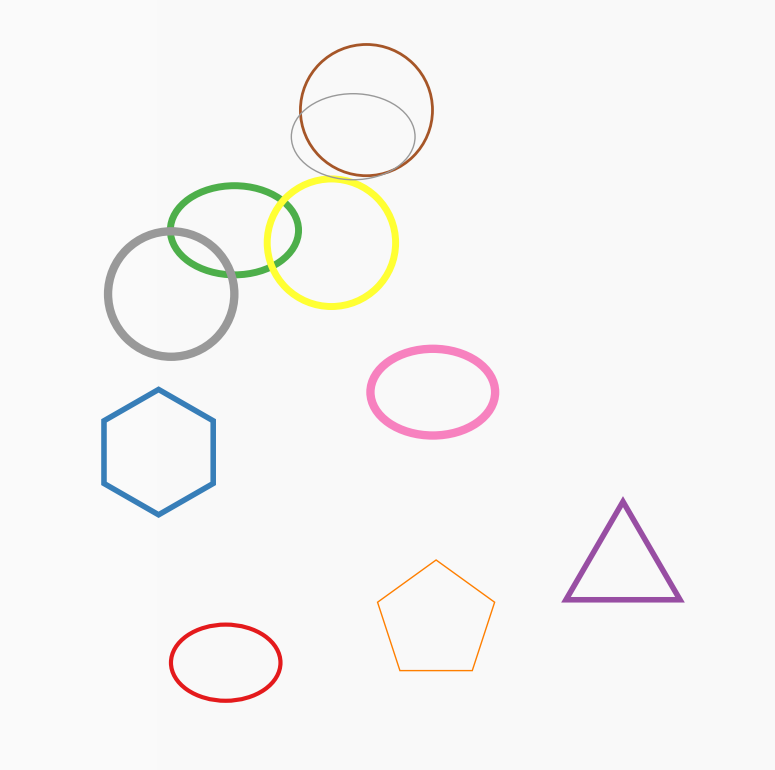[{"shape": "oval", "thickness": 1.5, "radius": 0.35, "center": [0.291, 0.139]}, {"shape": "hexagon", "thickness": 2, "radius": 0.41, "center": [0.205, 0.413]}, {"shape": "oval", "thickness": 2.5, "radius": 0.41, "center": [0.303, 0.701]}, {"shape": "triangle", "thickness": 2, "radius": 0.42, "center": [0.804, 0.264]}, {"shape": "pentagon", "thickness": 0.5, "radius": 0.4, "center": [0.563, 0.193]}, {"shape": "circle", "thickness": 2.5, "radius": 0.41, "center": [0.428, 0.685]}, {"shape": "circle", "thickness": 1, "radius": 0.43, "center": [0.473, 0.857]}, {"shape": "oval", "thickness": 3, "radius": 0.4, "center": [0.558, 0.491]}, {"shape": "oval", "thickness": 0.5, "radius": 0.4, "center": [0.456, 0.822]}, {"shape": "circle", "thickness": 3, "radius": 0.41, "center": [0.221, 0.618]}]